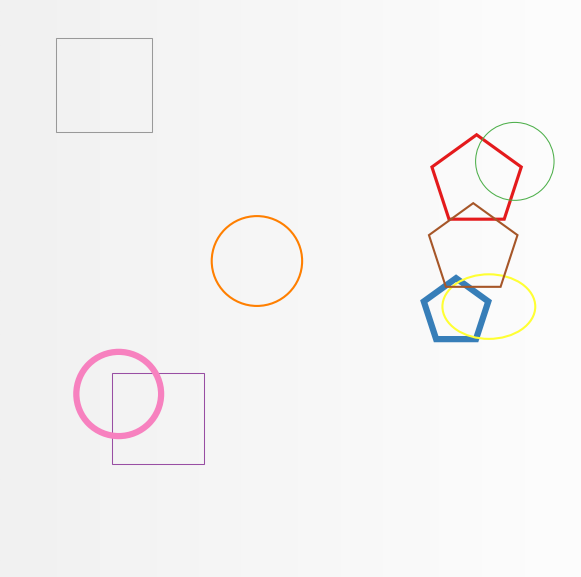[{"shape": "pentagon", "thickness": 1.5, "radius": 0.4, "center": [0.82, 0.685]}, {"shape": "pentagon", "thickness": 3, "radius": 0.29, "center": [0.785, 0.459]}, {"shape": "circle", "thickness": 0.5, "radius": 0.34, "center": [0.886, 0.72]}, {"shape": "square", "thickness": 0.5, "radius": 0.39, "center": [0.272, 0.274]}, {"shape": "circle", "thickness": 1, "radius": 0.39, "center": [0.442, 0.547]}, {"shape": "oval", "thickness": 1, "radius": 0.4, "center": [0.841, 0.468]}, {"shape": "pentagon", "thickness": 1, "radius": 0.4, "center": [0.814, 0.567]}, {"shape": "circle", "thickness": 3, "radius": 0.36, "center": [0.204, 0.317]}, {"shape": "square", "thickness": 0.5, "radius": 0.41, "center": [0.179, 0.852]}]